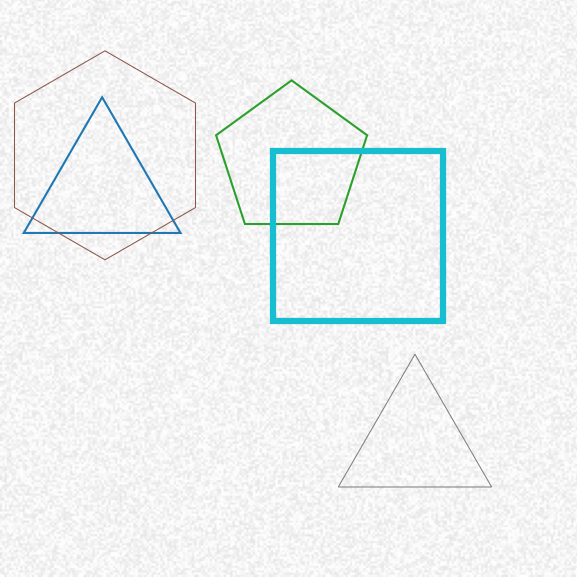[{"shape": "triangle", "thickness": 1, "radius": 0.78, "center": [0.177, 0.674]}, {"shape": "pentagon", "thickness": 1, "radius": 0.69, "center": [0.505, 0.722]}, {"shape": "hexagon", "thickness": 0.5, "radius": 0.9, "center": [0.182, 0.73]}, {"shape": "triangle", "thickness": 0.5, "radius": 0.77, "center": [0.719, 0.233]}, {"shape": "square", "thickness": 3, "radius": 0.74, "center": [0.62, 0.591]}]